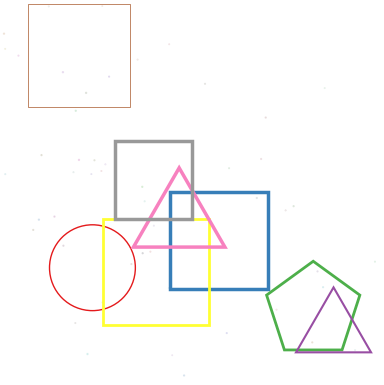[{"shape": "circle", "thickness": 1, "radius": 0.56, "center": [0.24, 0.305]}, {"shape": "square", "thickness": 2.5, "radius": 0.63, "center": [0.569, 0.375]}, {"shape": "pentagon", "thickness": 2, "radius": 0.64, "center": [0.814, 0.194]}, {"shape": "triangle", "thickness": 1.5, "radius": 0.56, "center": [0.866, 0.141]}, {"shape": "square", "thickness": 2, "radius": 0.68, "center": [0.405, 0.294]}, {"shape": "square", "thickness": 0.5, "radius": 0.67, "center": [0.205, 0.856]}, {"shape": "triangle", "thickness": 2.5, "radius": 0.69, "center": [0.465, 0.427]}, {"shape": "square", "thickness": 2.5, "radius": 0.5, "center": [0.399, 0.533]}]